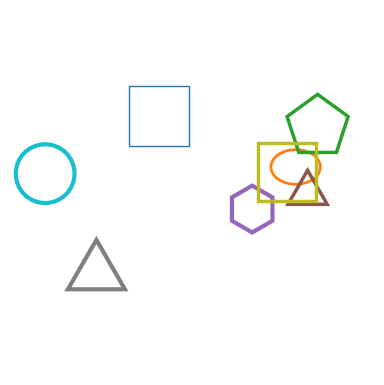[{"shape": "square", "thickness": 1, "radius": 0.39, "center": [0.414, 0.698]}, {"shape": "oval", "thickness": 2, "radius": 0.32, "center": [0.768, 0.566]}, {"shape": "pentagon", "thickness": 2.5, "radius": 0.42, "center": [0.825, 0.672]}, {"shape": "hexagon", "thickness": 3, "radius": 0.3, "center": [0.655, 0.457]}, {"shape": "triangle", "thickness": 2.5, "radius": 0.29, "center": [0.799, 0.499]}, {"shape": "triangle", "thickness": 3, "radius": 0.43, "center": [0.25, 0.291]}, {"shape": "square", "thickness": 2.5, "radius": 0.38, "center": [0.745, 0.554]}, {"shape": "circle", "thickness": 3, "radius": 0.38, "center": [0.117, 0.549]}]